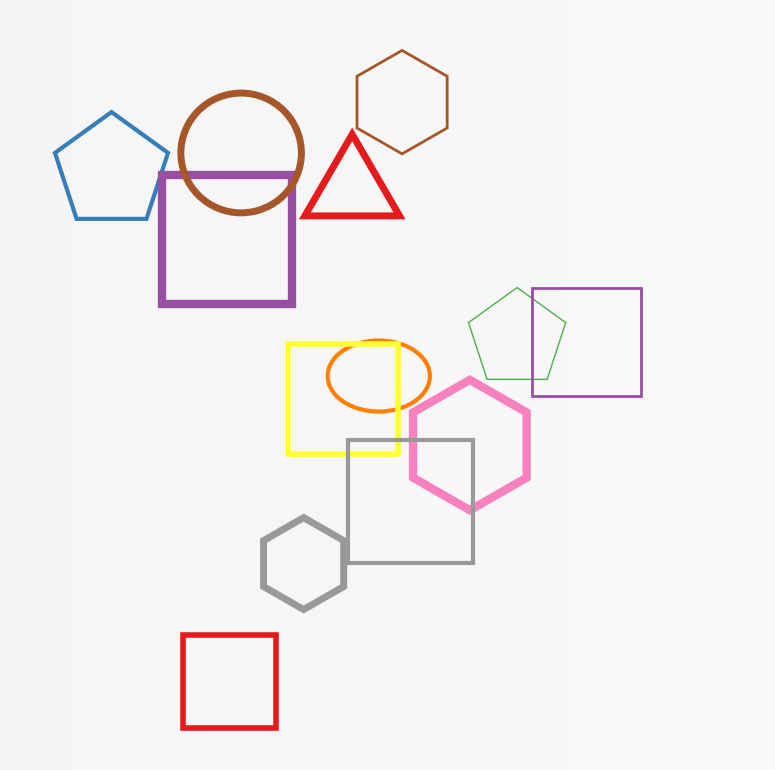[{"shape": "square", "thickness": 2, "radius": 0.3, "center": [0.297, 0.115]}, {"shape": "triangle", "thickness": 2.5, "radius": 0.35, "center": [0.454, 0.755]}, {"shape": "pentagon", "thickness": 1.5, "radius": 0.38, "center": [0.144, 0.778]}, {"shape": "pentagon", "thickness": 0.5, "radius": 0.33, "center": [0.667, 0.561]}, {"shape": "square", "thickness": 1, "radius": 0.35, "center": [0.757, 0.555]}, {"shape": "square", "thickness": 3, "radius": 0.42, "center": [0.293, 0.689]}, {"shape": "oval", "thickness": 1.5, "radius": 0.33, "center": [0.489, 0.512]}, {"shape": "square", "thickness": 2, "radius": 0.36, "center": [0.443, 0.482]}, {"shape": "circle", "thickness": 2.5, "radius": 0.39, "center": [0.311, 0.801]}, {"shape": "hexagon", "thickness": 1, "radius": 0.34, "center": [0.519, 0.867]}, {"shape": "hexagon", "thickness": 3, "radius": 0.42, "center": [0.606, 0.422]}, {"shape": "square", "thickness": 1.5, "radius": 0.4, "center": [0.53, 0.349]}, {"shape": "hexagon", "thickness": 2.5, "radius": 0.3, "center": [0.392, 0.268]}]